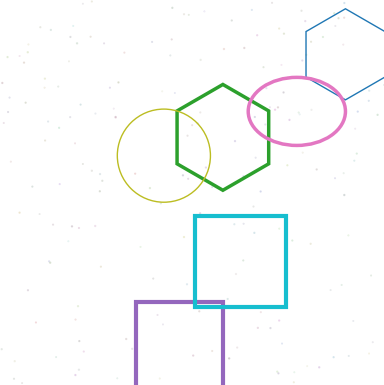[{"shape": "hexagon", "thickness": 1, "radius": 0.59, "center": [0.897, 0.859]}, {"shape": "hexagon", "thickness": 2.5, "radius": 0.69, "center": [0.579, 0.643]}, {"shape": "square", "thickness": 3, "radius": 0.56, "center": [0.467, 0.102]}, {"shape": "oval", "thickness": 2.5, "radius": 0.63, "center": [0.771, 0.711]}, {"shape": "circle", "thickness": 1, "radius": 0.6, "center": [0.426, 0.596]}, {"shape": "square", "thickness": 3, "radius": 0.59, "center": [0.625, 0.321]}]